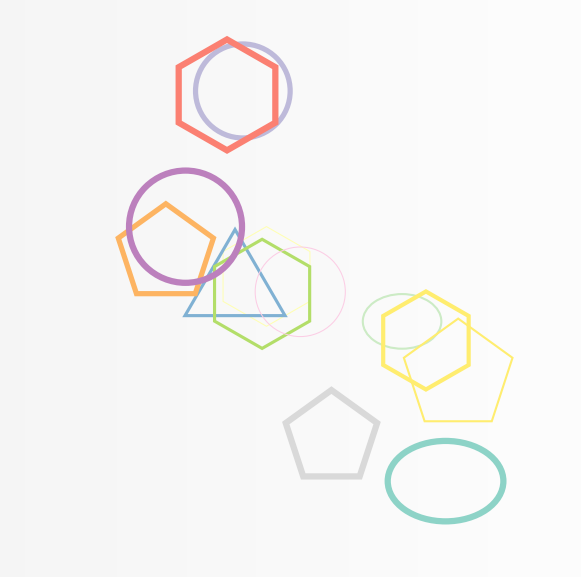[{"shape": "oval", "thickness": 3, "radius": 0.5, "center": [0.767, 0.166]}, {"shape": "hexagon", "thickness": 0.5, "radius": 0.43, "center": [0.458, 0.52]}, {"shape": "circle", "thickness": 2.5, "radius": 0.41, "center": [0.418, 0.842]}, {"shape": "hexagon", "thickness": 3, "radius": 0.48, "center": [0.391, 0.835]}, {"shape": "triangle", "thickness": 1.5, "radius": 0.5, "center": [0.404, 0.502]}, {"shape": "pentagon", "thickness": 2.5, "radius": 0.43, "center": [0.285, 0.56]}, {"shape": "hexagon", "thickness": 1.5, "radius": 0.47, "center": [0.451, 0.49]}, {"shape": "circle", "thickness": 0.5, "radius": 0.39, "center": [0.517, 0.494]}, {"shape": "pentagon", "thickness": 3, "radius": 0.41, "center": [0.57, 0.241]}, {"shape": "circle", "thickness": 3, "radius": 0.49, "center": [0.319, 0.607]}, {"shape": "oval", "thickness": 1, "radius": 0.34, "center": [0.692, 0.443]}, {"shape": "hexagon", "thickness": 2, "radius": 0.42, "center": [0.733, 0.41]}, {"shape": "pentagon", "thickness": 1, "radius": 0.49, "center": [0.788, 0.349]}]